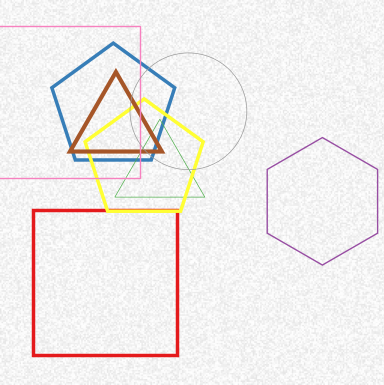[{"shape": "square", "thickness": 2.5, "radius": 0.94, "center": [0.273, 0.266]}, {"shape": "pentagon", "thickness": 2.5, "radius": 0.84, "center": [0.294, 0.72]}, {"shape": "triangle", "thickness": 0.5, "radius": 0.67, "center": [0.415, 0.555]}, {"shape": "hexagon", "thickness": 1, "radius": 0.83, "center": [0.837, 0.477]}, {"shape": "pentagon", "thickness": 2.5, "radius": 0.81, "center": [0.374, 0.582]}, {"shape": "triangle", "thickness": 3, "radius": 0.69, "center": [0.301, 0.675]}, {"shape": "square", "thickness": 1, "radius": 0.99, "center": [0.166, 0.736]}, {"shape": "circle", "thickness": 0.5, "radius": 0.76, "center": [0.489, 0.711]}]